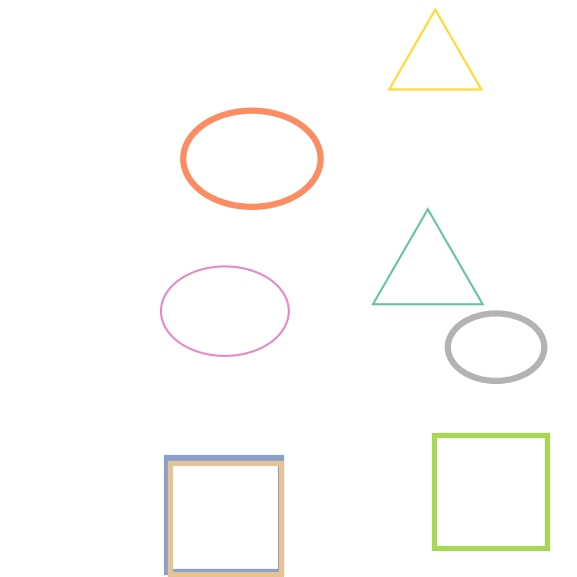[{"shape": "triangle", "thickness": 1, "radius": 0.55, "center": [0.741, 0.527]}, {"shape": "oval", "thickness": 3, "radius": 0.59, "center": [0.436, 0.724]}, {"shape": "square", "thickness": 3, "radius": 0.49, "center": [0.388, 0.108]}, {"shape": "oval", "thickness": 1, "radius": 0.55, "center": [0.389, 0.46]}, {"shape": "square", "thickness": 2.5, "radius": 0.49, "center": [0.849, 0.148]}, {"shape": "triangle", "thickness": 1, "radius": 0.46, "center": [0.754, 0.89]}, {"shape": "square", "thickness": 2.5, "radius": 0.48, "center": [0.39, 0.102]}, {"shape": "oval", "thickness": 3, "radius": 0.42, "center": [0.859, 0.398]}]